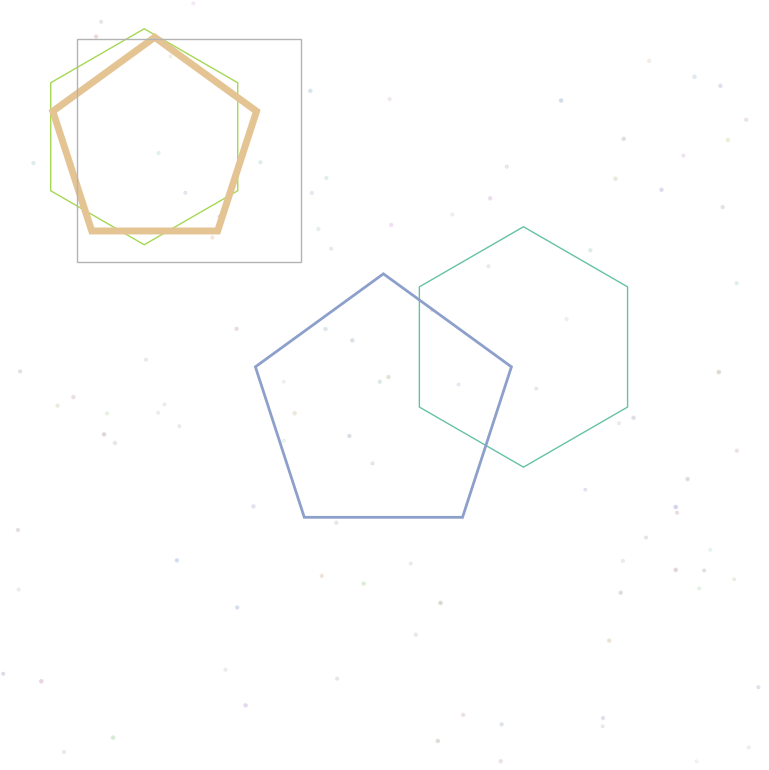[{"shape": "hexagon", "thickness": 0.5, "radius": 0.78, "center": [0.68, 0.549]}, {"shape": "pentagon", "thickness": 1, "radius": 0.87, "center": [0.498, 0.47]}, {"shape": "hexagon", "thickness": 0.5, "radius": 0.7, "center": [0.187, 0.822]}, {"shape": "pentagon", "thickness": 2.5, "radius": 0.7, "center": [0.201, 0.813]}, {"shape": "square", "thickness": 0.5, "radius": 0.73, "center": [0.245, 0.804]}]